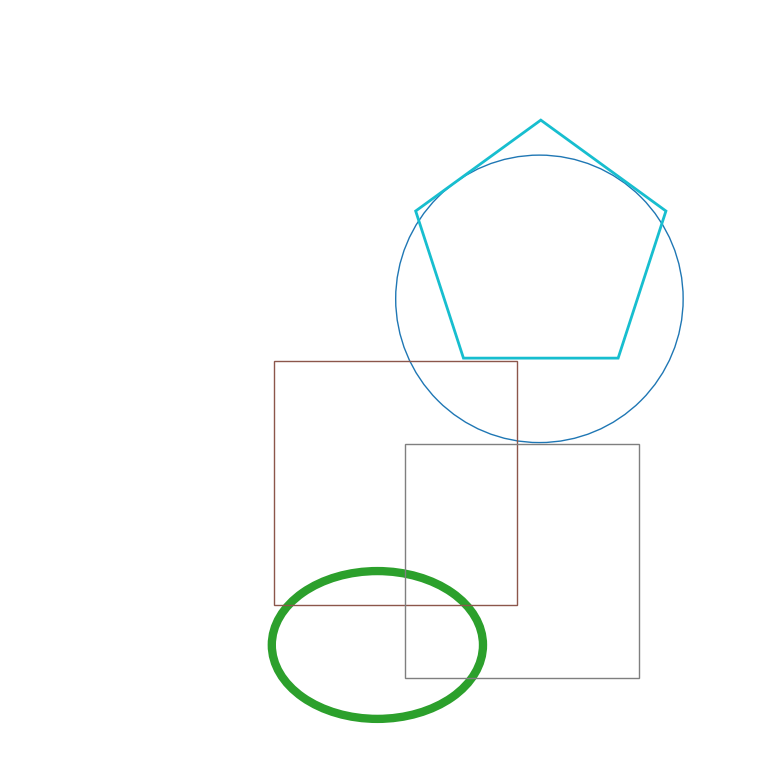[{"shape": "circle", "thickness": 0.5, "radius": 0.93, "center": [0.701, 0.612]}, {"shape": "oval", "thickness": 3, "radius": 0.69, "center": [0.49, 0.162]}, {"shape": "square", "thickness": 0.5, "radius": 0.79, "center": [0.513, 0.372]}, {"shape": "square", "thickness": 0.5, "radius": 0.76, "center": [0.678, 0.271]}, {"shape": "pentagon", "thickness": 1, "radius": 0.85, "center": [0.702, 0.673]}]